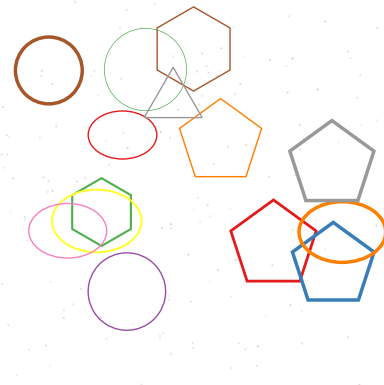[{"shape": "oval", "thickness": 1, "radius": 0.45, "center": [0.318, 0.649]}, {"shape": "pentagon", "thickness": 2, "radius": 0.58, "center": [0.71, 0.364]}, {"shape": "pentagon", "thickness": 2.5, "radius": 0.56, "center": [0.866, 0.311]}, {"shape": "circle", "thickness": 0.5, "radius": 0.53, "center": [0.378, 0.819]}, {"shape": "hexagon", "thickness": 1.5, "radius": 0.44, "center": [0.264, 0.449]}, {"shape": "circle", "thickness": 1, "radius": 0.5, "center": [0.33, 0.243]}, {"shape": "oval", "thickness": 2.5, "radius": 0.56, "center": [0.889, 0.397]}, {"shape": "pentagon", "thickness": 1, "radius": 0.56, "center": [0.573, 0.632]}, {"shape": "oval", "thickness": 1.5, "radius": 0.58, "center": [0.251, 0.426]}, {"shape": "circle", "thickness": 2.5, "radius": 0.43, "center": [0.127, 0.817]}, {"shape": "hexagon", "thickness": 1, "radius": 0.55, "center": [0.503, 0.873]}, {"shape": "oval", "thickness": 1, "radius": 0.51, "center": [0.176, 0.401]}, {"shape": "triangle", "thickness": 1, "radius": 0.44, "center": [0.45, 0.738]}, {"shape": "pentagon", "thickness": 2.5, "radius": 0.57, "center": [0.862, 0.572]}]